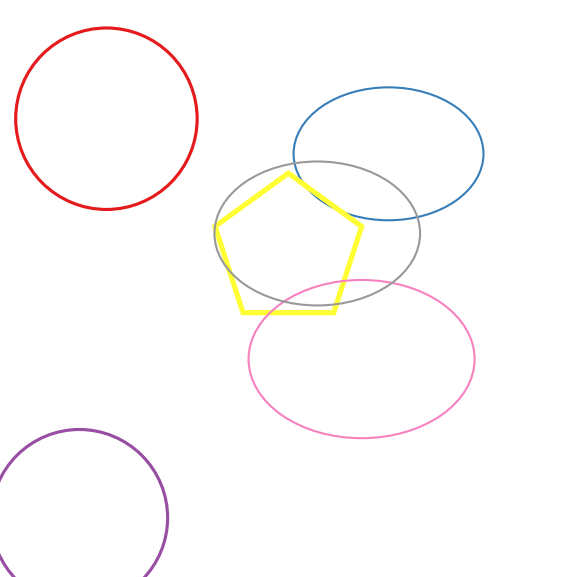[{"shape": "circle", "thickness": 1.5, "radius": 0.79, "center": [0.184, 0.794]}, {"shape": "oval", "thickness": 1, "radius": 0.82, "center": [0.673, 0.733]}, {"shape": "circle", "thickness": 1.5, "radius": 0.76, "center": [0.137, 0.103]}, {"shape": "pentagon", "thickness": 2.5, "radius": 0.67, "center": [0.499, 0.566]}, {"shape": "oval", "thickness": 1, "radius": 0.98, "center": [0.626, 0.377]}, {"shape": "oval", "thickness": 1, "radius": 0.89, "center": [0.549, 0.595]}]